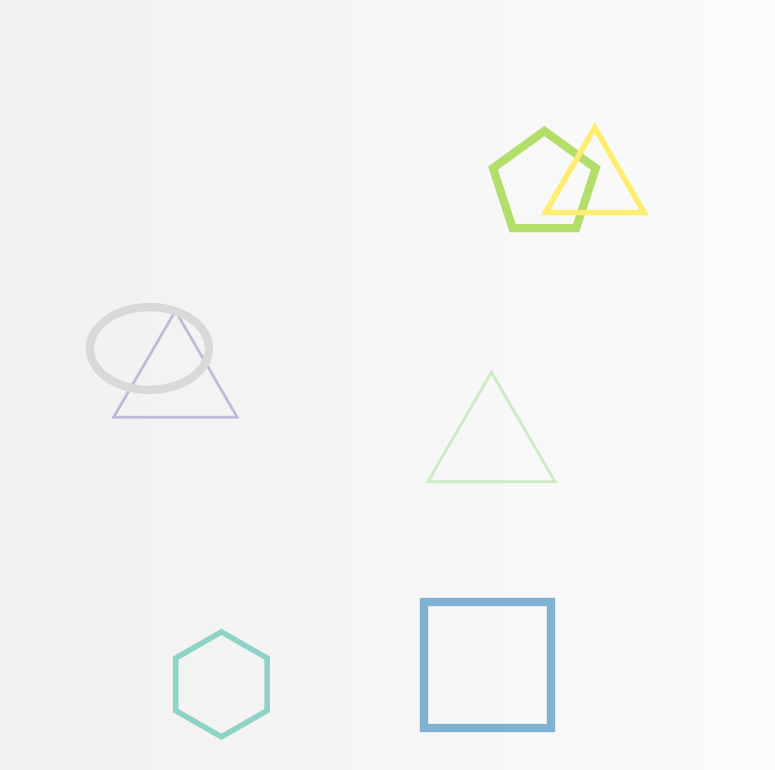[{"shape": "hexagon", "thickness": 2, "radius": 0.34, "center": [0.286, 0.111]}, {"shape": "triangle", "thickness": 1, "radius": 0.46, "center": [0.226, 0.504]}, {"shape": "square", "thickness": 3, "radius": 0.41, "center": [0.629, 0.136]}, {"shape": "pentagon", "thickness": 3, "radius": 0.35, "center": [0.702, 0.76]}, {"shape": "oval", "thickness": 3, "radius": 0.38, "center": [0.193, 0.547]}, {"shape": "triangle", "thickness": 1, "radius": 0.47, "center": [0.634, 0.422]}, {"shape": "triangle", "thickness": 2, "radius": 0.37, "center": [0.767, 0.761]}]